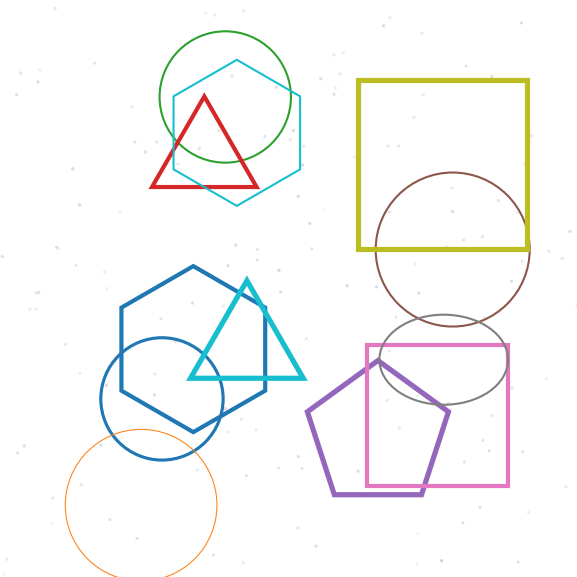[{"shape": "circle", "thickness": 1.5, "radius": 0.53, "center": [0.28, 0.308]}, {"shape": "hexagon", "thickness": 2, "radius": 0.72, "center": [0.335, 0.395]}, {"shape": "circle", "thickness": 0.5, "radius": 0.66, "center": [0.244, 0.124]}, {"shape": "circle", "thickness": 1, "radius": 0.57, "center": [0.39, 0.831]}, {"shape": "triangle", "thickness": 2, "radius": 0.52, "center": [0.354, 0.728]}, {"shape": "pentagon", "thickness": 2.5, "radius": 0.64, "center": [0.654, 0.246]}, {"shape": "circle", "thickness": 1, "radius": 0.67, "center": [0.784, 0.567]}, {"shape": "square", "thickness": 2, "radius": 0.61, "center": [0.758, 0.28]}, {"shape": "oval", "thickness": 1, "radius": 0.56, "center": [0.768, 0.376]}, {"shape": "square", "thickness": 2.5, "radius": 0.73, "center": [0.767, 0.714]}, {"shape": "triangle", "thickness": 2.5, "radius": 0.56, "center": [0.427, 0.401]}, {"shape": "hexagon", "thickness": 1, "radius": 0.63, "center": [0.41, 0.769]}]